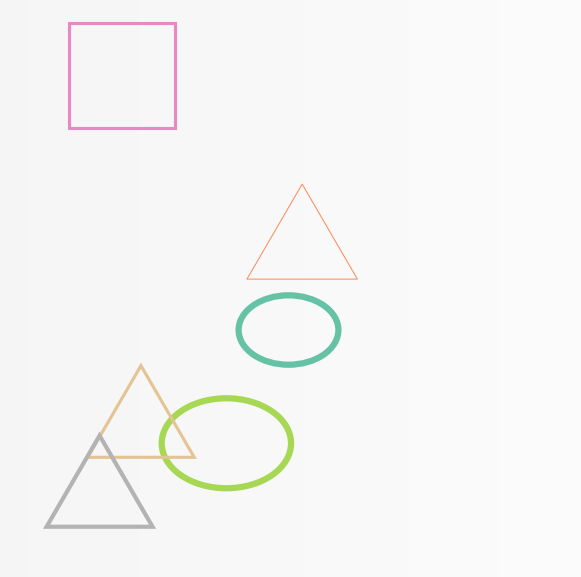[{"shape": "oval", "thickness": 3, "radius": 0.43, "center": [0.496, 0.428]}, {"shape": "triangle", "thickness": 0.5, "radius": 0.55, "center": [0.52, 0.571]}, {"shape": "square", "thickness": 1.5, "radius": 0.46, "center": [0.21, 0.868]}, {"shape": "oval", "thickness": 3, "radius": 0.56, "center": [0.389, 0.232]}, {"shape": "triangle", "thickness": 1.5, "radius": 0.53, "center": [0.243, 0.26]}, {"shape": "triangle", "thickness": 2, "radius": 0.53, "center": [0.171, 0.14]}]